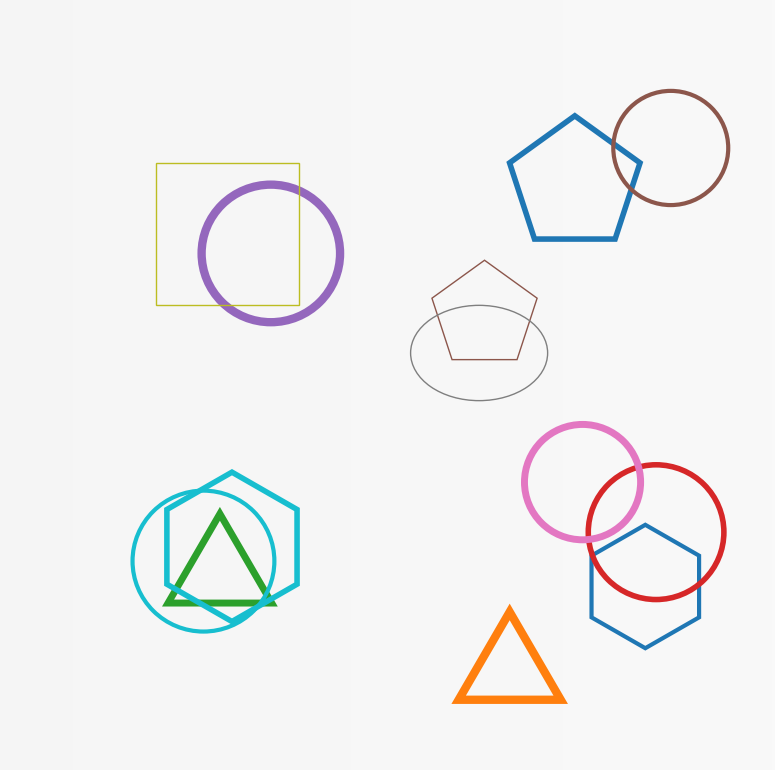[{"shape": "hexagon", "thickness": 1.5, "radius": 0.4, "center": [0.833, 0.238]}, {"shape": "pentagon", "thickness": 2, "radius": 0.44, "center": [0.742, 0.761]}, {"shape": "triangle", "thickness": 3, "radius": 0.38, "center": [0.658, 0.129]}, {"shape": "triangle", "thickness": 2.5, "radius": 0.39, "center": [0.284, 0.255]}, {"shape": "circle", "thickness": 2, "radius": 0.44, "center": [0.847, 0.309]}, {"shape": "circle", "thickness": 3, "radius": 0.45, "center": [0.349, 0.671]}, {"shape": "circle", "thickness": 1.5, "radius": 0.37, "center": [0.866, 0.808]}, {"shape": "pentagon", "thickness": 0.5, "radius": 0.36, "center": [0.625, 0.591]}, {"shape": "circle", "thickness": 2.5, "radius": 0.37, "center": [0.752, 0.374]}, {"shape": "oval", "thickness": 0.5, "radius": 0.44, "center": [0.618, 0.542]}, {"shape": "square", "thickness": 0.5, "radius": 0.46, "center": [0.293, 0.696]}, {"shape": "circle", "thickness": 1.5, "radius": 0.46, "center": [0.263, 0.271]}, {"shape": "hexagon", "thickness": 2, "radius": 0.48, "center": [0.299, 0.29]}]